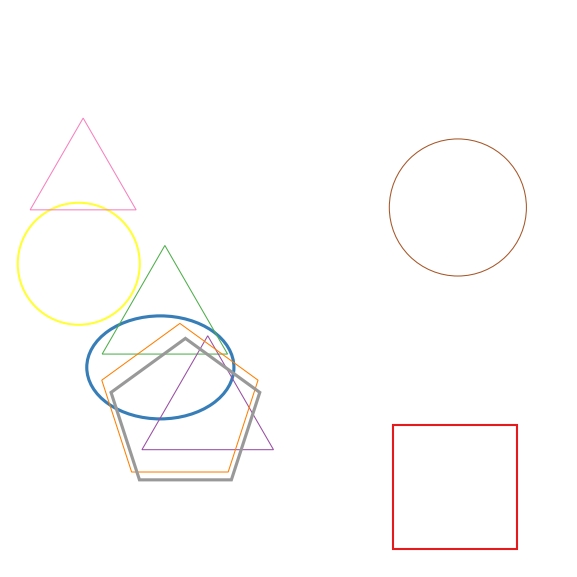[{"shape": "square", "thickness": 1, "radius": 0.54, "center": [0.787, 0.156]}, {"shape": "oval", "thickness": 1.5, "radius": 0.64, "center": [0.278, 0.363]}, {"shape": "triangle", "thickness": 0.5, "radius": 0.63, "center": [0.285, 0.449]}, {"shape": "triangle", "thickness": 0.5, "radius": 0.66, "center": [0.36, 0.286]}, {"shape": "pentagon", "thickness": 0.5, "radius": 0.71, "center": [0.312, 0.297]}, {"shape": "circle", "thickness": 1, "radius": 0.53, "center": [0.136, 0.542]}, {"shape": "circle", "thickness": 0.5, "radius": 0.59, "center": [0.793, 0.64]}, {"shape": "triangle", "thickness": 0.5, "radius": 0.53, "center": [0.144, 0.689]}, {"shape": "pentagon", "thickness": 1.5, "radius": 0.68, "center": [0.321, 0.278]}]